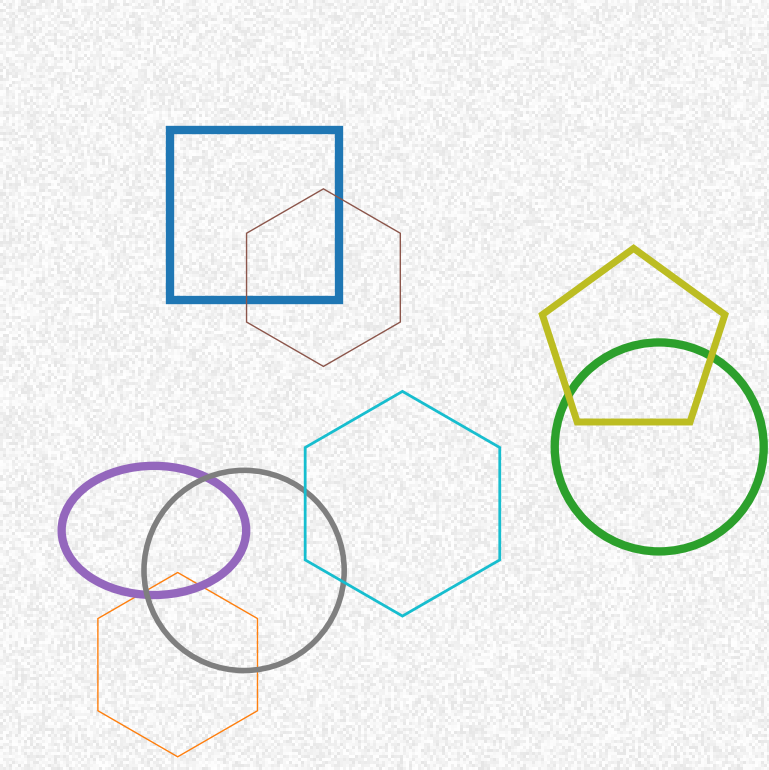[{"shape": "square", "thickness": 3, "radius": 0.55, "center": [0.331, 0.721]}, {"shape": "hexagon", "thickness": 0.5, "radius": 0.6, "center": [0.231, 0.137]}, {"shape": "circle", "thickness": 3, "radius": 0.68, "center": [0.856, 0.42]}, {"shape": "oval", "thickness": 3, "radius": 0.6, "center": [0.2, 0.311]}, {"shape": "hexagon", "thickness": 0.5, "radius": 0.58, "center": [0.42, 0.639]}, {"shape": "circle", "thickness": 2, "radius": 0.65, "center": [0.317, 0.259]}, {"shape": "pentagon", "thickness": 2.5, "radius": 0.62, "center": [0.823, 0.553]}, {"shape": "hexagon", "thickness": 1, "radius": 0.73, "center": [0.523, 0.346]}]